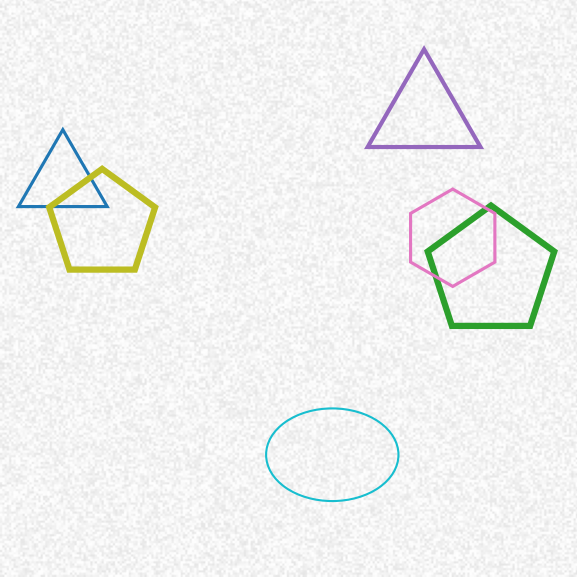[{"shape": "triangle", "thickness": 1.5, "radius": 0.44, "center": [0.109, 0.686]}, {"shape": "pentagon", "thickness": 3, "radius": 0.58, "center": [0.85, 0.528]}, {"shape": "triangle", "thickness": 2, "radius": 0.56, "center": [0.734, 0.801]}, {"shape": "hexagon", "thickness": 1.5, "radius": 0.42, "center": [0.784, 0.587]}, {"shape": "pentagon", "thickness": 3, "radius": 0.48, "center": [0.177, 0.61]}, {"shape": "oval", "thickness": 1, "radius": 0.57, "center": [0.575, 0.212]}]